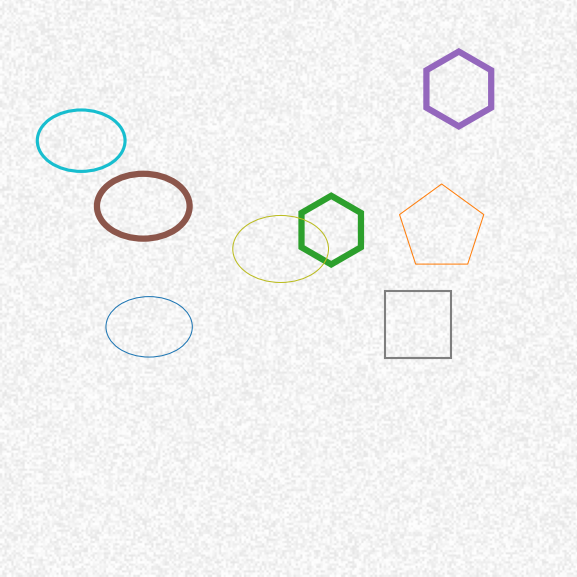[{"shape": "oval", "thickness": 0.5, "radius": 0.37, "center": [0.258, 0.433]}, {"shape": "pentagon", "thickness": 0.5, "radius": 0.38, "center": [0.765, 0.604]}, {"shape": "hexagon", "thickness": 3, "radius": 0.3, "center": [0.574, 0.601]}, {"shape": "hexagon", "thickness": 3, "radius": 0.32, "center": [0.794, 0.845]}, {"shape": "oval", "thickness": 3, "radius": 0.4, "center": [0.248, 0.642]}, {"shape": "square", "thickness": 1, "radius": 0.29, "center": [0.724, 0.437]}, {"shape": "oval", "thickness": 0.5, "radius": 0.41, "center": [0.486, 0.568]}, {"shape": "oval", "thickness": 1.5, "radius": 0.38, "center": [0.141, 0.756]}]